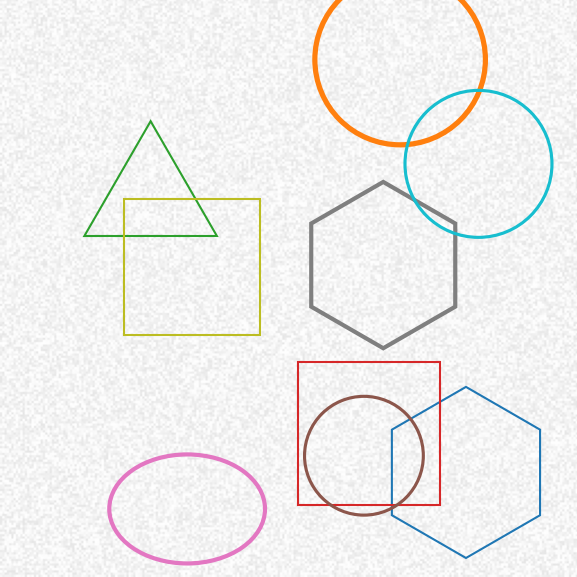[{"shape": "hexagon", "thickness": 1, "radius": 0.74, "center": [0.807, 0.181]}, {"shape": "circle", "thickness": 2.5, "radius": 0.74, "center": [0.693, 0.896]}, {"shape": "triangle", "thickness": 1, "radius": 0.66, "center": [0.261, 0.657]}, {"shape": "square", "thickness": 1, "radius": 0.62, "center": [0.639, 0.248]}, {"shape": "circle", "thickness": 1.5, "radius": 0.51, "center": [0.63, 0.21]}, {"shape": "oval", "thickness": 2, "radius": 0.67, "center": [0.324, 0.118]}, {"shape": "hexagon", "thickness": 2, "radius": 0.72, "center": [0.664, 0.54]}, {"shape": "square", "thickness": 1, "radius": 0.59, "center": [0.332, 0.537]}, {"shape": "circle", "thickness": 1.5, "radius": 0.64, "center": [0.829, 0.715]}]